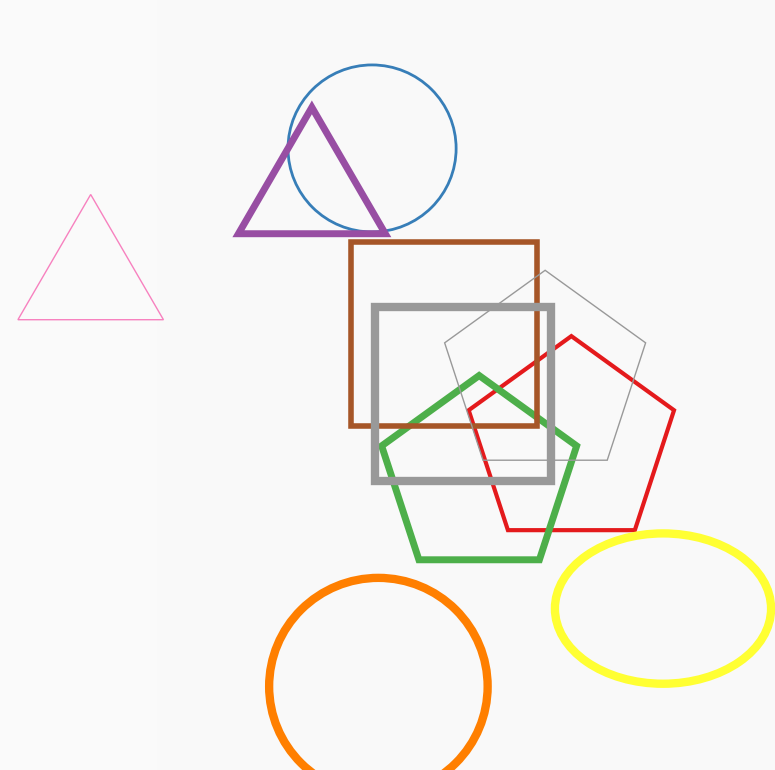[{"shape": "pentagon", "thickness": 1.5, "radius": 0.7, "center": [0.737, 0.424]}, {"shape": "circle", "thickness": 1, "radius": 0.54, "center": [0.48, 0.807]}, {"shape": "pentagon", "thickness": 2.5, "radius": 0.66, "center": [0.618, 0.38]}, {"shape": "triangle", "thickness": 2.5, "radius": 0.55, "center": [0.402, 0.751]}, {"shape": "circle", "thickness": 3, "radius": 0.7, "center": [0.488, 0.109]}, {"shape": "oval", "thickness": 3, "radius": 0.7, "center": [0.855, 0.21]}, {"shape": "square", "thickness": 2, "radius": 0.6, "center": [0.573, 0.566]}, {"shape": "triangle", "thickness": 0.5, "radius": 0.54, "center": [0.117, 0.639]}, {"shape": "square", "thickness": 3, "radius": 0.57, "center": [0.598, 0.489]}, {"shape": "pentagon", "thickness": 0.5, "radius": 0.68, "center": [0.703, 0.513]}]